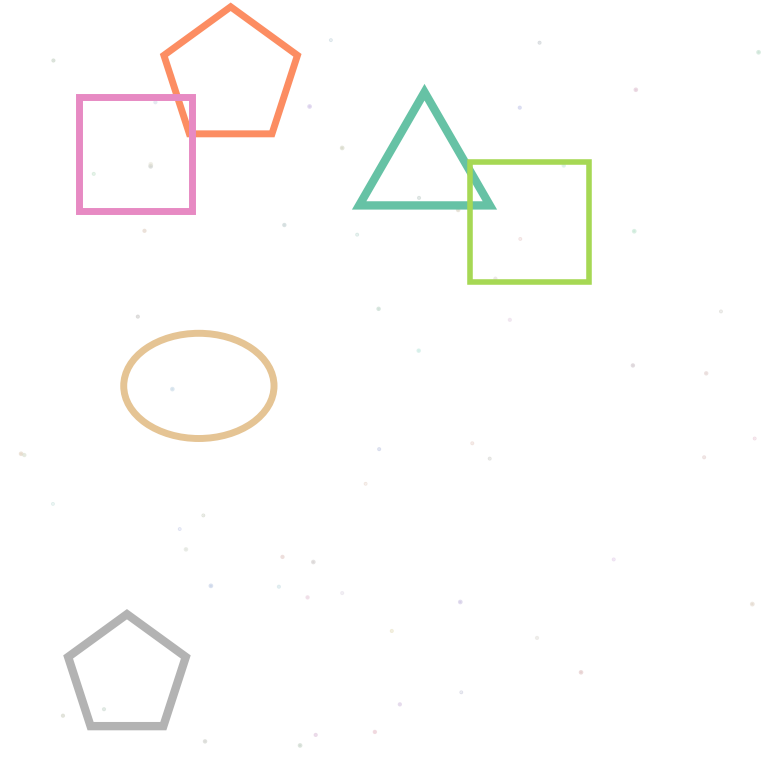[{"shape": "triangle", "thickness": 3, "radius": 0.49, "center": [0.551, 0.782]}, {"shape": "pentagon", "thickness": 2.5, "radius": 0.46, "center": [0.3, 0.9]}, {"shape": "square", "thickness": 2.5, "radius": 0.37, "center": [0.176, 0.8]}, {"shape": "square", "thickness": 2, "radius": 0.39, "center": [0.688, 0.712]}, {"shape": "oval", "thickness": 2.5, "radius": 0.49, "center": [0.258, 0.499]}, {"shape": "pentagon", "thickness": 3, "radius": 0.4, "center": [0.165, 0.122]}]